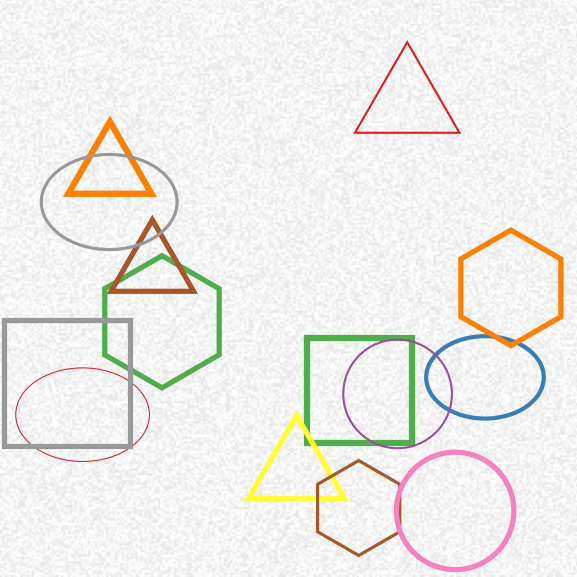[{"shape": "oval", "thickness": 0.5, "radius": 0.58, "center": [0.143, 0.281]}, {"shape": "triangle", "thickness": 1, "radius": 0.52, "center": [0.705, 0.821]}, {"shape": "oval", "thickness": 2, "radius": 0.51, "center": [0.84, 0.346]}, {"shape": "square", "thickness": 3, "radius": 0.45, "center": [0.622, 0.323]}, {"shape": "hexagon", "thickness": 2.5, "radius": 0.57, "center": [0.28, 0.442]}, {"shape": "circle", "thickness": 1, "radius": 0.47, "center": [0.688, 0.317]}, {"shape": "hexagon", "thickness": 2.5, "radius": 0.5, "center": [0.885, 0.501]}, {"shape": "triangle", "thickness": 3, "radius": 0.42, "center": [0.19, 0.705]}, {"shape": "triangle", "thickness": 2.5, "radius": 0.48, "center": [0.514, 0.184]}, {"shape": "triangle", "thickness": 2.5, "radius": 0.41, "center": [0.264, 0.536]}, {"shape": "hexagon", "thickness": 1.5, "radius": 0.41, "center": [0.621, 0.119]}, {"shape": "circle", "thickness": 2.5, "radius": 0.51, "center": [0.788, 0.114]}, {"shape": "square", "thickness": 2.5, "radius": 0.54, "center": [0.116, 0.335]}, {"shape": "oval", "thickness": 1.5, "radius": 0.59, "center": [0.189, 0.649]}]